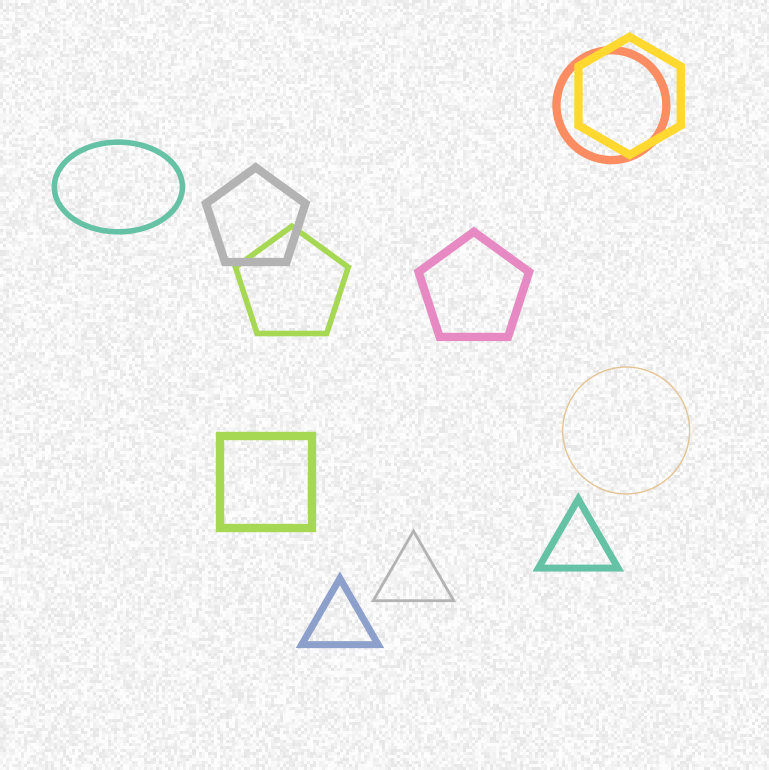[{"shape": "oval", "thickness": 2, "radius": 0.42, "center": [0.154, 0.757]}, {"shape": "triangle", "thickness": 2.5, "radius": 0.3, "center": [0.751, 0.292]}, {"shape": "circle", "thickness": 3, "radius": 0.36, "center": [0.794, 0.863]}, {"shape": "triangle", "thickness": 2.5, "radius": 0.29, "center": [0.441, 0.192]}, {"shape": "pentagon", "thickness": 3, "radius": 0.38, "center": [0.615, 0.623]}, {"shape": "square", "thickness": 3, "radius": 0.3, "center": [0.346, 0.374]}, {"shape": "pentagon", "thickness": 2, "radius": 0.39, "center": [0.379, 0.629]}, {"shape": "hexagon", "thickness": 3, "radius": 0.38, "center": [0.818, 0.875]}, {"shape": "circle", "thickness": 0.5, "radius": 0.41, "center": [0.813, 0.441]}, {"shape": "pentagon", "thickness": 3, "radius": 0.34, "center": [0.332, 0.715]}, {"shape": "triangle", "thickness": 1, "radius": 0.3, "center": [0.537, 0.25]}]